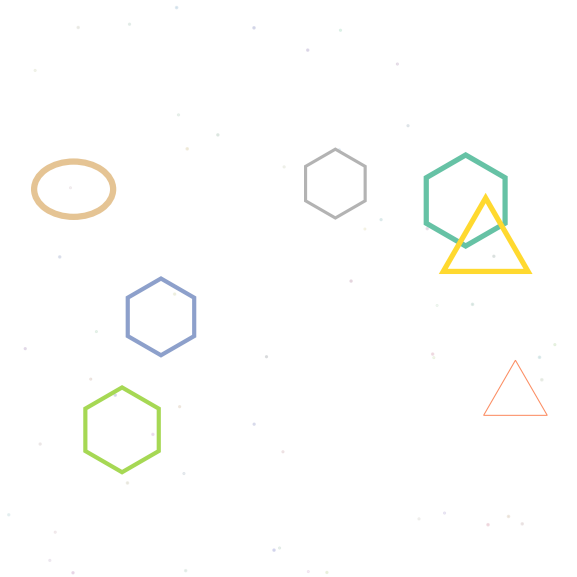[{"shape": "hexagon", "thickness": 2.5, "radius": 0.39, "center": [0.806, 0.652]}, {"shape": "triangle", "thickness": 0.5, "radius": 0.32, "center": [0.893, 0.312]}, {"shape": "hexagon", "thickness": 2, "radius": 0.33, "center": [0.279, 0.45]}, {"shape": "hexagon", "thickness": 2, "radius": 0.37, "center": [0.211, 0.255]}, {"shape": "triangle", "thickness": 2.5, "radius": 0.42, "center": [0.841, 0.572]}, {"shape": "oval", "thickness": 3, "radius": 0.34, "center": [0.127, 0.671]}, {"shape": "hexagon", "thickness": 1.5, "radius": 0.3, "center": [0.581, 0.681]}]